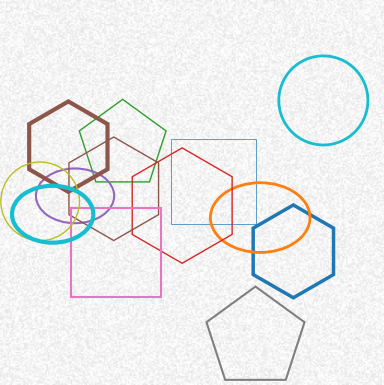[{"shape": "square", "thickness": 0.5, "radius": 0.55, "center": [0.555, 0.53]}, {"shape": "hexagon", "thickness": 2.5, "radius": 0.6, "center": [0.762, 0.347]}, {"shape": "oval", "thickness": 2, "radius": 0.65, "center": [0.676, 0.435]}, {"shape": "pentagon", "thickness": 1, "radius": 0.59, "center": [0.319, 0.623]}, {"shape": "hexagon", "thickness": 1, "radius": 0.75, "center": [0.473, 0.466]}, {"shape": "oval", "thickness": 1.5, "radius": 0.51, "center": [0.195, 0.491]}, {"shape": "hexagon", "thickness": 3, "radius": 0.59, "center": [0.178, 0.619]}, {"shape": "hexagon", "thickness": 1, "radius": 0.67, "center": [0.295, 0.51]}, {"shape": "square", "thickness": 1.5, "radius": 0.58, "center": [0.301, 0.344]}, {"shape": "pentagon", "thickness": 1.5, "radius": 0.67, "center": [0.664, 0.122]}, {"shape": "circle", "thickness": 1, "radius": 0.51, "center": [0.104, 0.477]}, {"shape": "circle", "thickness": 2, "radius": 0.58, "center": [0.84, 0.739]}, {"shape": "oval", "thickness": 3, "radius": 0.53, "center": [0.137, 0.444]}]